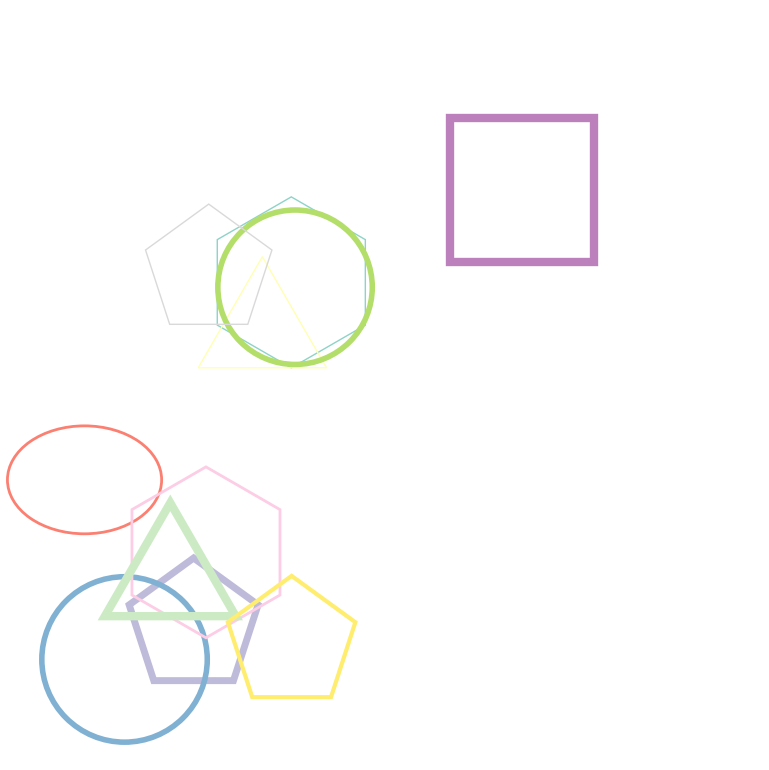[{"shape": "hexagon", "thickness": 0.5, "radius": 0.56, "center": [0.378, 0.633]}, {"shape": "triangle", "thickness": 0.5, "radius": 0.48, "center": [0.341, 0.57]}, {"shape": "pentagon", "thickness": 2.5, "radius": 0.44, "center": [0.251, 0.187]}, {"shape": "oval", "thickness": 1, "radius": 0.5, "center": [0.11, 0.377]}, {"shape": "circle", "thickness": 2, "radius": 0.54, "center": [0.162, 0.144]}, {"shape": "circle", "thickness": 2, "radius": 0.5, "center": [0.383, 0.627]}, {"shape": "hexagon", "thickness": 1, "radius": 0.55, "center": [0.267, 0.283]}, {"shape": "pentagon", "thickness": 0.5, "radius": 0.43, "center": [0.271, 0.649]}, {"shape": "square", "thickness": 3, "radius": 0.47, "center": [0.677, 0.753]}, {"shape": "triangle", "thickness": 3, "radius": 0.49, "center": [0.221, 0.249]}, {"shape": "pentagon", "thickness": 1.5, "radius": 0.44, "center": [0.379, 0.165]}]